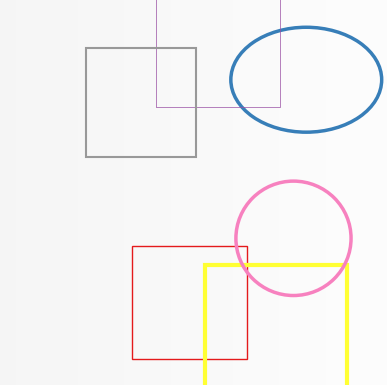[{"shape": "square", "thickness": 1, "radius": 0.74, "center": [0.489, 0.215]}, {"shape": "oval", "thickness": 2.5, "radius": 0.97, "center": [0.79, 0.793]}, {"shape": "square", "thickness": 0.5, "radius": 0.8, "center": [0.563, 0.882]}, {"shape": "square", "thickness": 3, "radius": 0.91, "center": [0.712, 0.13]}, {"shape": "circle", "thickness": 2.5, "radius": 0.74, "center": [0.757, 0.381]}, {"shape": "square", "thickness": 1.5, "radius": 0.71, "center": [0.364, 0.734]}]